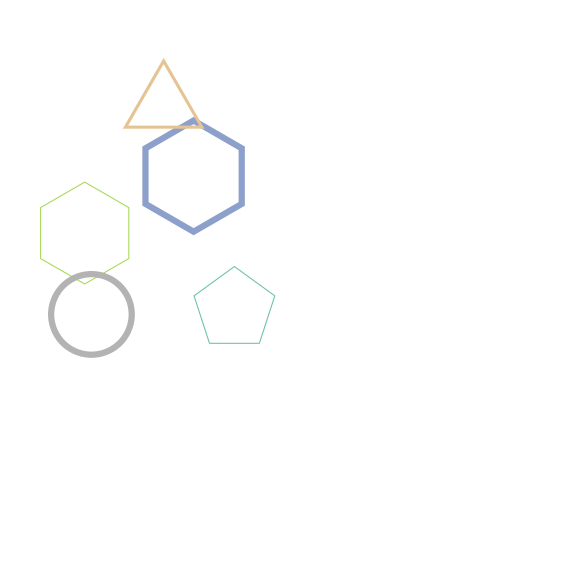[{"shape": "pentagon", "thickness": 0.5, "radius": 0.37, "center": [0.406, 0.464]}, {"shape": "hexagon", "thickness": 3, "radius": 0.48, "center": [0.335, 0.694]}, {"shape": "hexagon", "thickness": 0.5, "radius": 0.44, "center": [0.147, 0.596]}, {"shape": "triangle", "thickness": 1.5, "radius": 0.38, "center": [0.283, 0.817]}, {"shape": "circle", "thickness": 3, "radius": 0.35, "center": [0.158, 0.455]}]